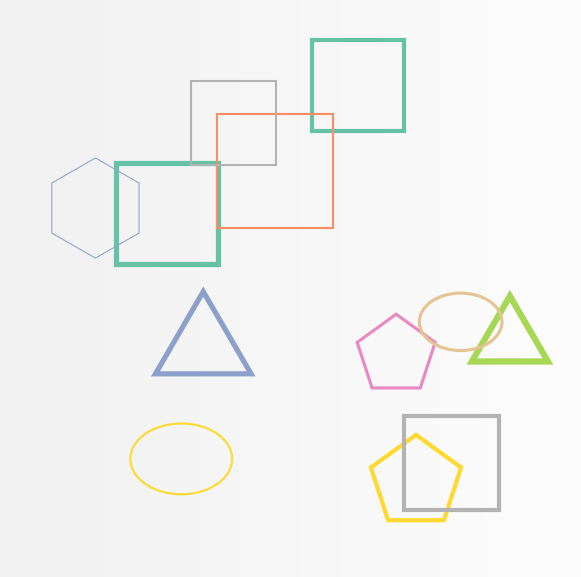[{"shape": "square", "thickness": 2, "radius": 0.39, "center": [0.616, 0.851]}, {"shape": "square", "thickness": 2.5, "radius": 0.44, "center": [0.287, 0.629]}, {"shape": "square", "thickness": 1, "radius": 0.5, "center": [0.473, 0.703]}, {"shape": "hexagon", "thickness": 0.5, "radius": 0.43, "center": [0.164, 0.639]}, {"shape": "triangle", "thickness": 2.5, "radius": 0.47, "center": [0.35, 0.399]}, {"shape": "pentagon", "thickness": 1.5, "radius": 0.35, "center": [0.682, 0.384]}, {"shape": "triangle", "thickness": 3, "radius": 0.38, "center": [0.877, 0.411]}, {"shape": "pentagon", "thickness": 2, "radius": 0.41, "center": [0.716, 0.164]}, {"shape": "oval", "thickness": 1, "radius": 0.44, "center": [0.312, 0.205]}, {"shape": "oval", "thickness": 1.5, "radius": 0.36, "center": [0.793, 0.442]}, {"shape": "square", "thickness": 1, "radius": 0.36, "center": [0.402, 0.786]}, {"shape": "square", "thickness": 2, "radius": 0.41, "center": [0.776, 0.197]}]